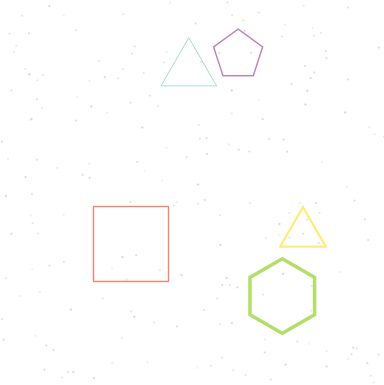[{"shape": "triangle", "thickness": 0.5, "radius": 0.42, "center": [0.49, 0.819]}, {"shape": "square", "thickness": 1, "radius": 0.49, "center": [0.339, 0.369]}, {"shape": "hexagon", "thickness": 2.5, "radius": 0.48, "center": [0.733, 0.231]}, {"shape": "pentagon", "thickness": 1, "radius": 0.34, "center": [0.619, 0.857]}, {"shape": "triangle", "thickness": 1.5, "radius": 0.34, "center": [0.787, 0.394]}]